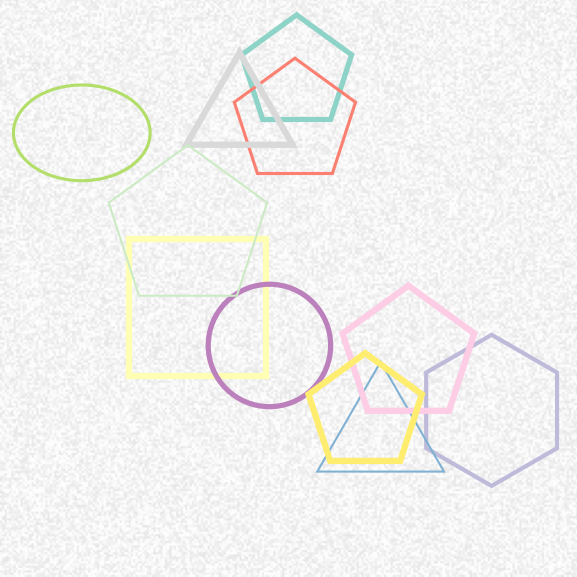[{"shape": "pentagon", "thickness": 2.5, "radius": 0.5, "center": [0.514, 0.873]}, {"shape": "square", "thickness": 3, "radius": 0.59, "center": [0.342, 0.467]}, {"shape": "hexagon", "thickness": 2, "radius": 0.65, "center": [0.851, 0.289]}, {"shape": "pentagon", "thickness": 1.5, "radius": 0.55, "center": [0.511, 0.788]}, {"shape": "triangle", "thickness": 1, "radius": 0.63, "center": [0.659, 0.246]}, {"shape": "oval", "thickness": 1.5, "radius": 0.59, "center": [0.142, 0.769]}, {"shape": "pentagon", "thickness": 3, "radius": 0.6, "center": [0.707, 0.385]}, {"shape": "triangle", "thickness": 3, "radius": 0.53, "center": [0.415, 0.802]}, {"shape": "circle", "thickness": 2.5, "radius": 0.53, "center": [0.467, 0.401]}, {"shape": "pentagon", "thickness": 1, "radius": 0.72, "center": [0.325, 0.604]}, {"shape": "pentagon", "thickness": 3, "radius": 0.52, "center": [0.632, 0.284]}]